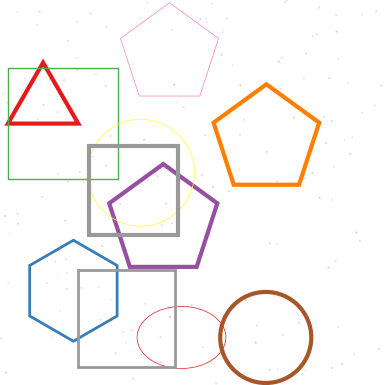[{"shape": "oval", "thickness": 0.5, "radius": 0.58, "center": [0.471, 0.124]}, {"shape": "triangle", "thickness": 3, "radius": 0.53, "center": [0.112, 0.732]}, {"shape": "hexagon", "thickness": 2, "radius": 0.66, "center": [0.191, 0.245]}, {"shape": "square", "thickness": 1, "radius": 0.72, "center": [0.164, 0.679]}, {"shape": "pentagon", "thickness": 3, "radius": 0.74, "center": [0.424, 0.426]}, {"shape": "pentagon", "thickness": 3, "radius": 0.72, "center": [0.692, 0.637]}, {"shape": "circle", "thickness": 0.5, "radius": 0.69, "center": [0.366, 0.551]}, {"shape": "circle", "thickness": 3, "radius": 0.59, "center": [0.69, 0.123]}, {"shape": "pentagon", "thickness": 0.5, "radius": 0.67, "center": [0.44, 0.859]}, {"shape": "square", "thickness": 3, "radius": 0.58, "center": [0.347, 0.506]}, {"shape": "square", "thickness": 2, "radius": 0.63, "center": [0.328, 0.172]}]